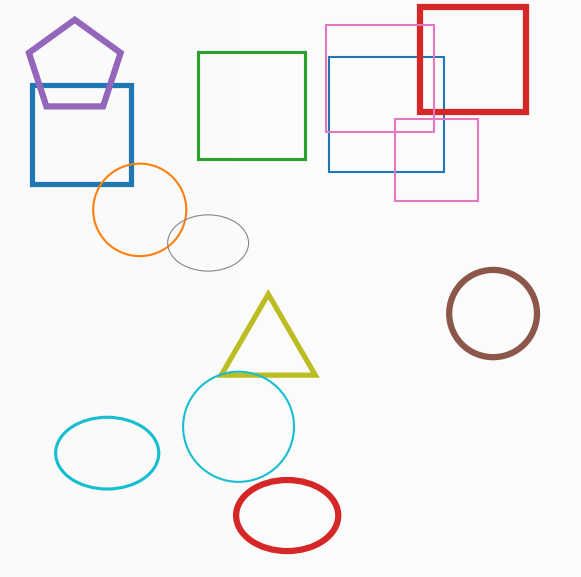[{"shape": "square", "thickness": 1, "radius": 0.5, "center": [0.665, 0.801]}, {"shape": "square", "thickness": 2.5, "radius": 0.43, "center": [0.14, 0.766]}, {"shape": "circle", "thickness": 1, "radius": 0.4, "center": [0.24, 0.636]}, {"shape": "square", "thickness": 1.5, "radius": 0.46, "center": [0.432, 0.816]}, {"shape": "square", "thickness": 3, "radius": 0.45, "center": [0.814, 0.896]}, {"shape": "oval", "thickness": 3, "radius": 0.44, "center": [0.494, 0.106]}, {"shape": "pentagon", "thickness": 3, "radius": 0.41, "center": [0.129, 0.882]}, {"shape": "circle", "thickness": 3, "radius": 0.38, "center": [0.848, 0.456]}, {"shape": "square", "thickness": 1, "radius": 0.35, "center": [0.751, 0.722]}, {"shape": "square", "thickness": 1, "radius": 0.46, "center": [0.654, 0.863]}, {"shape": "oval", "thickness": 0.5, "radius": 0.35, "center": [0.358, 0.578]}, {"shape": "triangle", "thickness": 2.5, "radius": 0.47, "center": [0.462, 0.396]}, {"shape": "oval", "thickness": 1.5, "radius": 0.44, "center": [0.184, 0.214]}, {"shape": "circle", "thickness": 1, "radius": 0.48, "center": [0.41, 0.26]}]